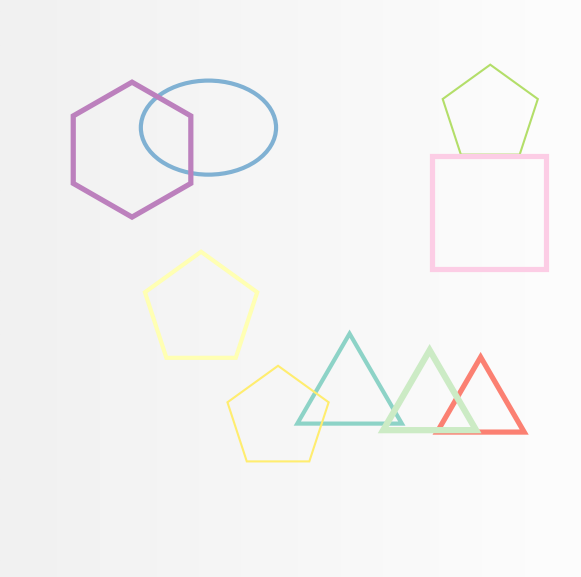[{"shape": "triangle", "thickness": 2, "radius": 0.52, "center": [0.601, 0.318]}, {"shape": "pentagon", "thickness": 2, "radius": 0.51, "center": [0.346, 0.462]}, {"shape": "triangle", "thickness": 2.5, "radius": 0.43, "center": [0.827, 0.294]}, {"shape": "oval", "thickness": 2, "radius": 0.58, "center": [0.359, 0.778]}, {"shape": "pentagon", "thickness": 1, "radius": 0.43, "center": [0.843, 0.801]}, {"shape": "square", "thickness": 2.5, "radius": 0.49, "center": [0.842, 0.632]}, {"shape": "hexagon", "thickness": 2.5, "radius": 0.58, "center": [0.227, 0.74]}, {"shape": "triangle", "thickness": 3, "radius": 0.46, "center": [0.739, 0.3]}, {"shape": "pentagon", "thickness": 1, "radius": 0.46, "center": [0.478, 0.274]}]